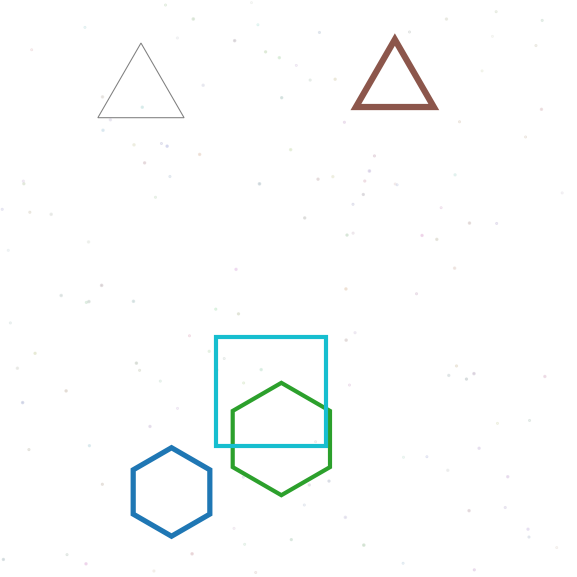[{"shape": "hexagon", "thickness": 2.5, "radius": 0.38, "center": [0.297, 0.147]}, {"shape": "hexagon", "thickness": 2, "radius": 0.49, "center": [0.487, 0.239]}, {"shape": "triangle", "thickness": 3, "radius": 0.39, "center": [0.684, 0.853]}, {"shape": "triangle", "thickness": 0.5, "radius": 0.43, "center": [0.244, 0.838]}, {"shape": "square", "thickness": 2, "radius": 0.47, "center": [0.469, 0.321]}]